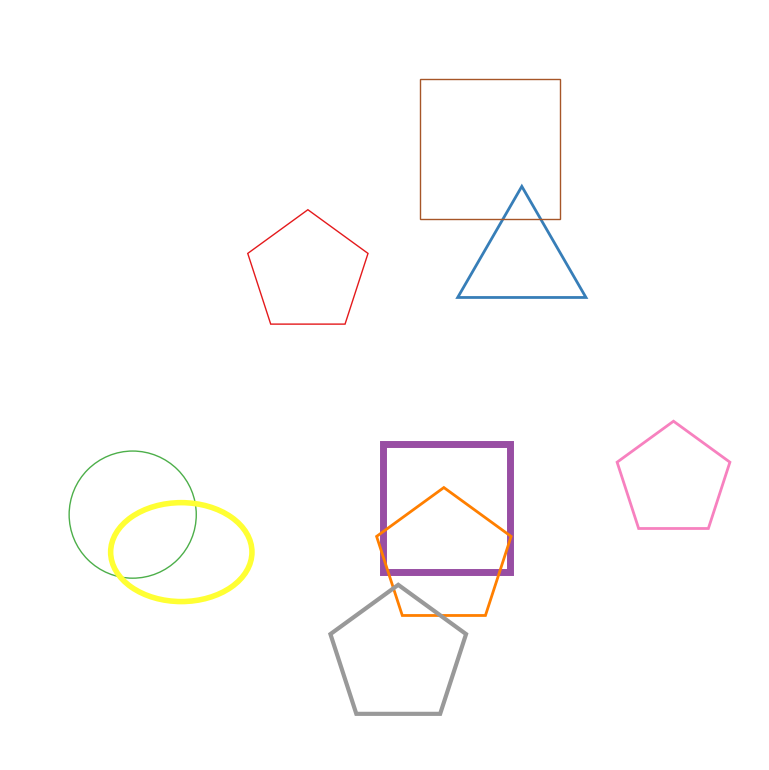[{"shape": "pentagon", "thickness": 0.5, "radius": 0.41, "center": [0.4, 0.646]}, {"shape": "triangle", "thickness": 1, "radius": 0.48, "center": [0.678, 0.662]}, {"shape": "circle", "thickness": 0.5, "radius": 0.41, "center": [0.172, 0.332]}, {"shape": "square", "thickness": 2.5, "radius": 0.41, "center": [0.579, 0.34]}, {"shape": "pentagon", "thickness": 1, "radius": 0.46, "center": [0.576, 0.275]}, {"shape": "oval", "thickness": 2, "radius": 0.46, "center": [0.235, 0.283]}, {"shape": "square", "thickness": 0.5, "radius": 0.45, "center": [0.636, 0.806]}, {"shape": "pentagon", "thickness": 1, "radius": 0.39, "center": [0.875, 0.376]}, {"shape": "pentagon", "thickness": 1.5, "radius": 0.46, "center": [0.517, 0.148]}]